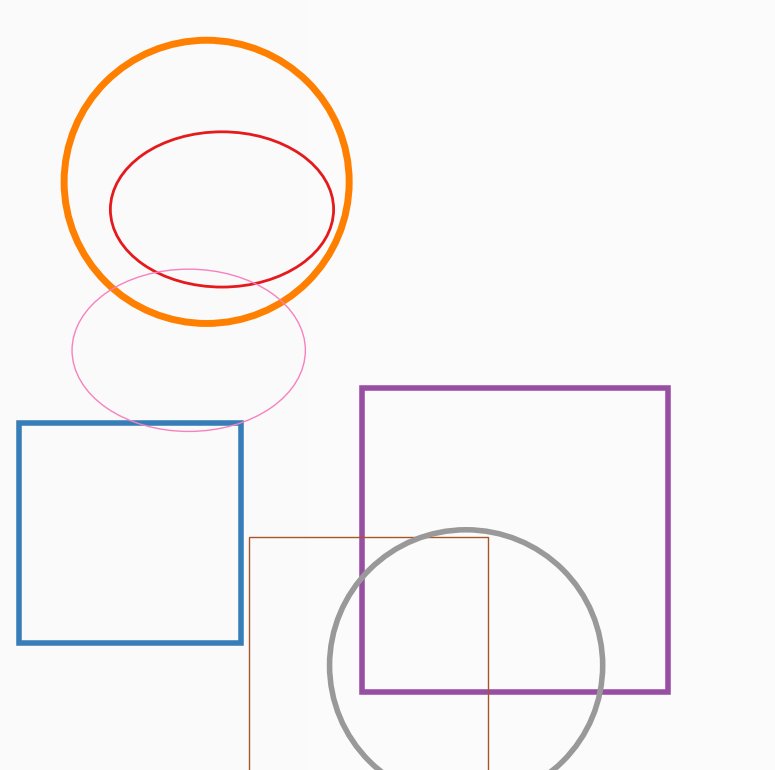[{"shape": "oval", "thickness": 1, "radius": 0.72, "center": [0.286, 0.728]}, {"shape": "square", "thickness": 2, "radius": 0.72, "center": [0.168, 0.308]}, {"shape": "square", "thickness": 2, "radius": 0.99, "center": [0.664, 0.299]}, {"shape": "circle", "thickness": 2.5, "radius": 0.92, "center": [0.267, 0.764]}, {"shape": "square", "thickness": 0.5, "radius": 0.77, "center": [0.475, 0.148]}, {"shape": "oval", "thickness": 0.5, "radius": 0.75, "center": [0.243, 0.545]}, {"shape": "circle", "thickness": 2, "radius": 0.88, "center": [0.601, 0.136]}]